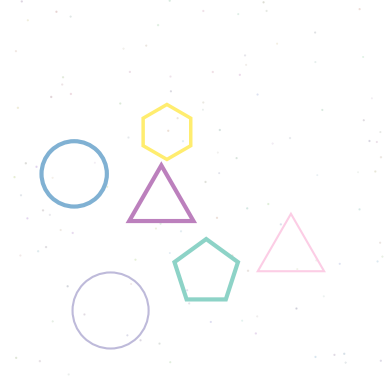[{"shape": "pentagon", "thickness": 3, "radius": 0.43, "center": [0.536, 0.292]}, {"shape": "circle", "thickness": 1.5, "radius": 0.49, "center": [0.287, 0.194]}, {"shape": "circle", "thickness": 3, "radius": 0.42, "center": [0.193, 0.548]}, {"shape": "triangle", "thickness": 1.5, "radius": 0.5, "center": [0.756, 0.345]}, {"shape": "triangle", "thickness": 3, "radius": 0.48, "center": [0.419, 0.474]}, {"shape": "hexagon", "thickness": 2.5, "radius": 0.36, "center": [0.434, 0.657]}]